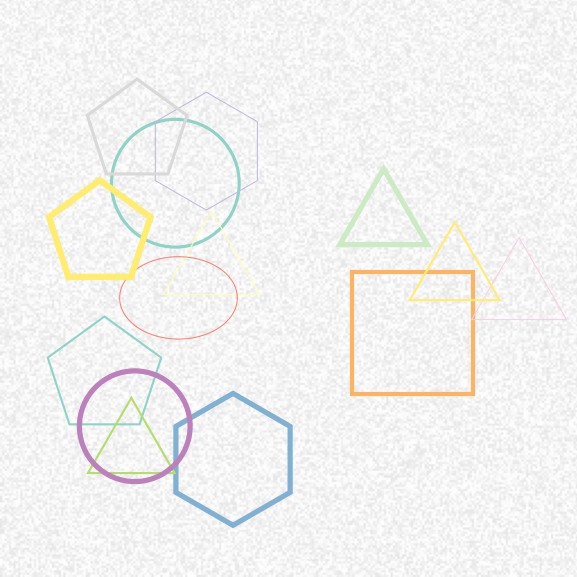[{"shape": "circle", "thickness": 1.5, "radius": 0.55, "center": [0.304, 0.682]}, {"shape": "pentagon", "thickness": 1, "radius": 0.52, "center": [0.181, 0.348]}, {"shape": "triangle", "thickness": 0.5, "radius": 0.48, "center": [0.366, 0.537]}, {"shape": "hexagon", "thickness": 0.5, "radius": 0.51, "center": [0.357, 0.737]}, {"shape": "oval", "thickness": 0.5, "radius": 0.51, "center": [0.309, 0.483]}, {"shape": "hexagon", "thickness": 2.5, "radius": 0.57, "center": [0.404, 0.204]}, {"shape": "square", "thickness": 2, "radius": 0.52, "center": [0.715, 0.422]}, {"shape": "triangle", "thickness": 1, "radius": 0.43, "center": [0.227, 0.223]}, {"shape": "triangle", "thickness": 0.5, "radius": 0.47, "center": [0.899, 0.493]}, {"shape": "pentagon", "thickness": 1.5, "radius": 0.45, "center": [0.237, 0.771]}, {"shape": "circle", "thickness": 2.5, "radius": 0.48, "center": [0.233, 0.261]}, {"shape": "triangle", "thickness": 2.5, "radius": 0.44, "center": [0.664, 0.619]}, {"shape": "pentagon", "thickness": 3, "radius": 0.46, "center": [0.173, 0.595]}, {"shape": "triangle", "thickness": 1, "radius": 0.45, "center": [0.787, 0.524]}]